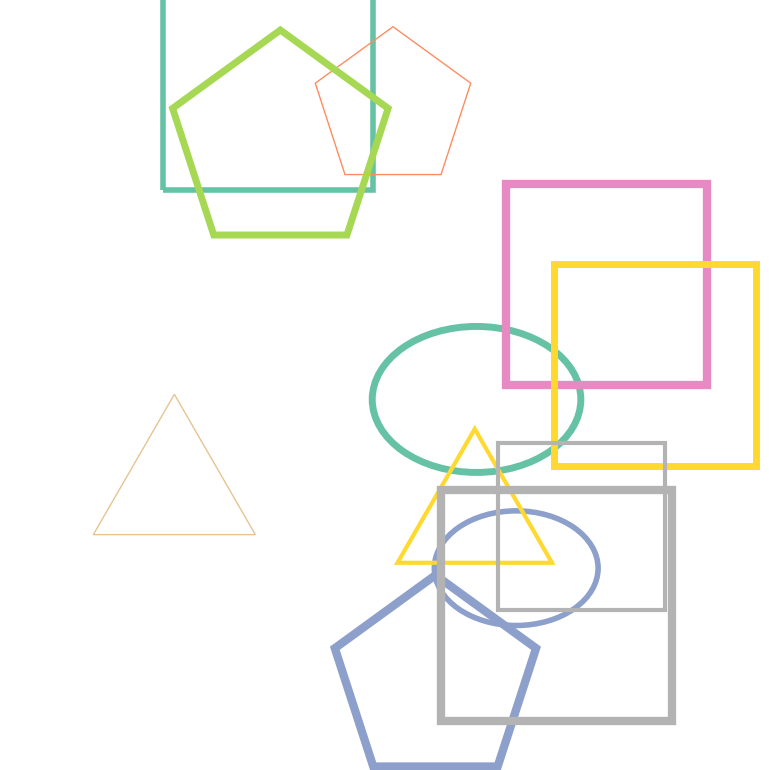[{"shape": "square", "thickness": 2, "radius": 0.68, "center": [0.348, 0.889]}, {"shape": "oval", "thickness": 2.5, "radius": 0.68, "center": [0.619, 0.481]}, {"shape": "pentagon", "thickness": 0.5, "radius": 0.53, "center": [0.51, 0.859]}, {"shape": "pentagon", "thickness": 3, "radius": 0.69, "center": [0.566, 0.116]}, {"shape": "oval", "thickness": 2, "radius": 0.53, "center": [0.67, 0.262]}, {"shape": "square", "thickness": 3, "radius": 0.65, "center": [0.787, 0.631]}, {"shape": "pentagon", "thickness": 2.5, "radius": 0.74, "center": [0.364, 0.814]}, {"shape": "triangle", "thickness": 1.5, "radius": 0.58, "center": [0.617, 0.327]}, {"shape": "square", "thickness": 2.5, "radius": 0.65, "center": [0.85, 0.526]}, {"shape": "triangle", "thickness": 0.5, "radius": 0.61, "center": [0.226, 0.366]}, {"shape": "square", "thickness": 1.5, "radius": 0.54, "center": [0.755, 0.316]}, {"shape": "square", "thickness": 3, "radius": 0.75, "center": [0.723, 0.214]}]